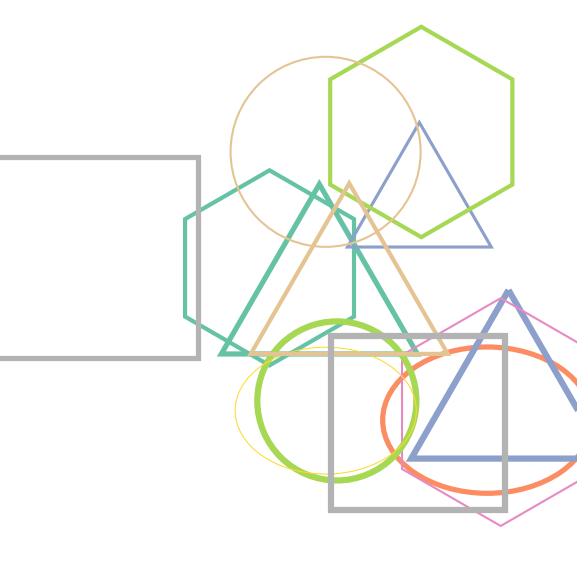[{"shape": "triangle", "thickness": 2.5, "radius": 0.98, "center": [0.553, 0.484]}, {"shape": "hexagon", "thickness": 2, "radius": 0.84, "center": [0.467, 0.535]}, {"shape": "oval", "thickness": 2.5, "radius": 0.9, "center": [0.844, 0.272]}, {"shape": "triangle", "thickness": 3, "radius": 0.97, "center": [0.881, 0.302]}, {"shape": "triangle", "thickness": 1.5, "radius": 0.72, "center": [0.726, 0.643]}, {"shape": "hexagon", "thickness": 1, "radius": 0.99, "center": [0.867, 0.286]}, {"shape": "hexagon", "thickness": 2, "radius": 0.91, "center": [0.729, 0.771]}, {"shape": "circle", "thickness": 3, "radius": 0.69, "center": [0.583, 0.305]}, {"shape": "oval", "thickness": 0.5, "radius": 0.78, "center": [0.564, 0.288]}, {"shape": "triangle", "thickness": 2, "radius": 0.98, "center": [0.605, 0.485]}, {"shape": "circle", "thickness": 1, "radius": 0.82, "center": [0.564, 0.736]}, {"shape": "square", "thickness": 3, "radius": 0.75, "center": [0.724, 0.267]}, {"shape": "square", "thickness": 2.5, "radius": 0.87, "center": [0.168, 0.553]}]